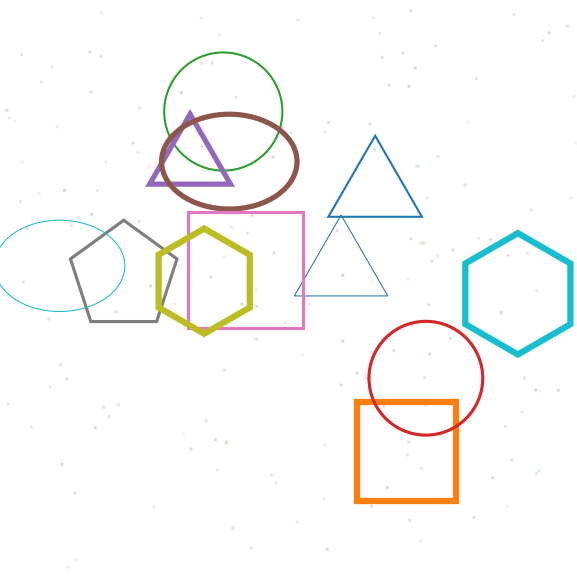[{"shape": "triangle", "thickness": 1, "radius": 0.47, "center": [0.65, 0.671]}, {"shape": "triangle", "thickness": 0.5, "radius": 0.47, "center": [0.591, 0.533]}, {"shape": "square", "thickness": 3, "radius": 0.43, "center": [0.704, 0.218]}, {"shape": "circle", "thickness": 1, "radius": 0.51, "center": [0.387, 0.806]}, {"shape": "circle", "thickness": 1.5, "radius": 0.49, "center": [0.737, 0.344]}, {"shape": "triangle", "thickness": 2.5, "radius": 0.4, "center": [0.329, 0.721]}, {"shape": "oval", "thickness": 2.5, "radius": 0.59, "center": [0.397, 0.719]}, {"shape": "square", "thickness": 1.5, "radius": 0.5, "center": [0.426, 0.531]}, {"shape": "pentagon", "thickness": 1.5, "radius": 0.48, "center": [0.214, 0.521]}, {"shape": "hexagon", "thickness": 3, "radius": 0.46, "center": [0.354, 0.512]}, {"shape": "oval", "thickness": 0.5, "radius": 0.56, "center": [0.103, 0.539]}, {"shape": "hexagon", "thickness": 3, "radius": 0.53, "center": [0.897, 0.49]}]